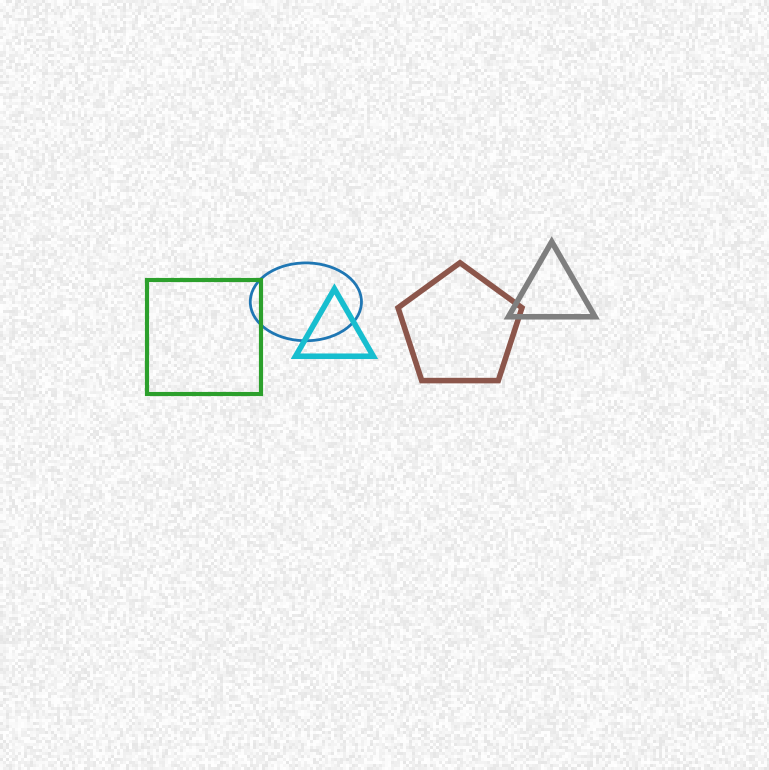[{"shape": "oval", "thickness": 1, "radius": 0.36, "center": [0.397, 0.608]}, {"shape": "square", "thickness": 1.5, "radius": 0.37, "center": [0.265, 0.563]}, {"shape": "pentagon", "thickness": 2, "radius": 0.42, "center": [0.597, 0.574]}, {"shape": "triangle", "thickness": 2, "radius": 0.32, "center": [0.717, 0.621]}, {"shape": "triangle", "thickness": 2, "radius": 0.29, "center": [0.434, 0.567]}]